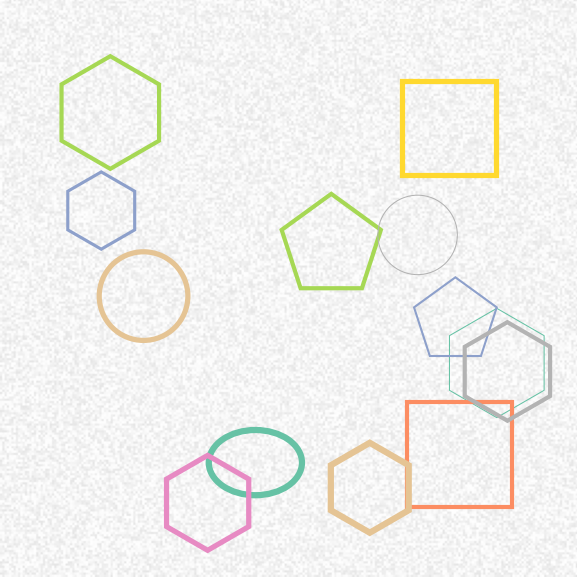[{"shape": "hexagon", "thickness": 0.5, "radius": 0.47, "center": [0.86, 0.371]}, {"shape": "oval", "thickness": 3, "radius": 0.4, "center": [0.442, 0.198]}, {"shape": "square", "thickness": 2, "radius": 0.45, "center": [0.796, 0.213]}, {"shape": "pentagon", "thickness": 1, "radius": 0.38, "center": [0.789, 0.444]}, {"shape": "hexagon", "thickness": 1.5, "radius": 0.33, "center": [0.175, 0.635]}, {"shape": "hexagon", "thickness": 2.5, "radius": 0.41, "center": [0.36, 0.128]}, {"shape": "pentagon", "thickness": 2, "radius": 0.45, "center": [0.574, 0.573]}, {"shape": "hexagon", "thickness": 2, "radius": 0.49, "center": [0.191, 0.804]}, {"shape": "square", "thickness": 2.5, "radius": 0.4, "center": [0.777, 0.777]}, {"shape": "circle", "thickness": 2.5, "radius": 0.38, "center": [0.249, 0.486]}, {"shape": "hexagon", "thickness": 3, "radius": 0.39, "center": [0.64, 0.155]}, {"shape": "hexagon", "thickness": 2, "radius": 0.43, "center": [0.879, 0.356]}, {"shape": "circle", "thickness": 0.5, "radius": 0.34, "center": [0.723, 0.592]}]